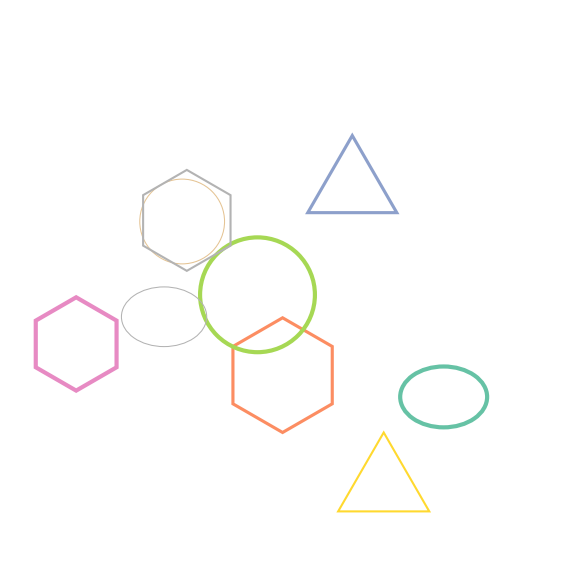[{"shape": "oval", "thickness": 2, "radius": 0.38, "center": [0.768, 0.312]}, {"shape": "hexagon", "thickness": 1.5, "radius": 0.5, "center": [0.489, 0.35]}, {"shape": "triangle", "thickness": 1.5, "radius": 0.44, "center": [0.61, 0.675]}, {"shape": "hexagon", "thickness": 2, "radius": 0.4, "center": [0.132, 0.404]}, {"shape": "circle", "thickness": 2, "radius": 0.5, "center": [0.446, 0.489]}, {"shape": "triangle", "thickness": 1, "radius": 0.46, "center": [0.664, 0.159]}, {"shape": "circle", "thickness": 0.5, "radius": 0.37, "center": [0.315, 0.616]}, {"shape": "hexagon", "thickness": 1, "radius": 0.44, "center": [0.324, 0.618]}, {"shape": "oval", "thickness": 0.5, "radius": 0.37, "center": [0.284, 0.451]}]